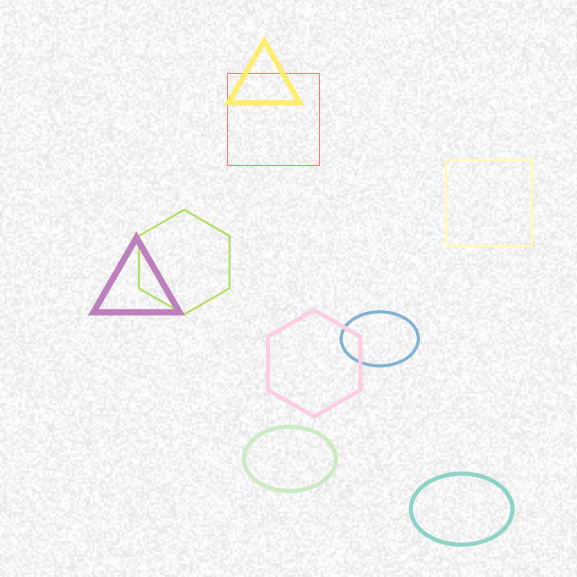[{"shape": "oval", "thickness": 2, "radius": 0.44, "center": [0.799, 0.117]}, {"shape": "square", "thickness": 1, "radius": 0.37, "center": [0.847, 0.647]}, {"shape": "square", "thickness": 0.5, "radius": 0.4, "center": [0.472, 0.793]}, {"shape": "oval", "thickness": 1.5, "radius": 0.33, "center": [0.658, 0.412]}, {"shape": "hexagon", "thickness": 1, "radius": 0.45, "center": [0.319, 0.545]}, {"shape": "hexagon", "thickness": 2, "radius": 0.46, "center": [0.544, 0.37]}, {"shape": "triangle", "thickness": 3, "radius": 0.43, "center": [0.236, 0.501]}, {"shape": "oval", "thickness": 2, "radius": 0.4, "center": [0.502, 0.204]}, {"shape": "triangle", "thickness": 2.5, "radius": 0.36, "center": [0.457, 0.857]}]